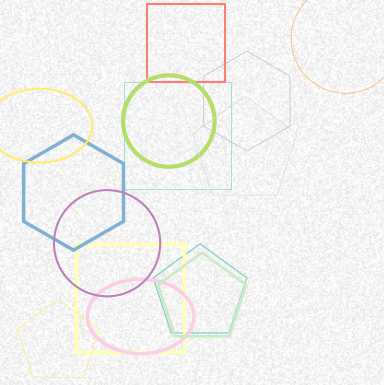[{"shape": "pentagon", "thickness": 1, "radius": 0.64, "center": [0.52, 0.239]}, {"shape": "square", "thickness": 0.5, "radius": 0.7, "center": [0.461, 0.647]}, {"shape": "square", "thickness": 2.5, "radius": 0.7, "center": [0.338, 0.225]}, {"shape": "hexagon", "thickness": 0.5, "radius": 0.65, "center": [0.641, 0.737]}, {"shape": "square", "thickness": 1.5, "radius": 0.5, "center": [0.483, 0.889]}, {"shape": "hexagon", "thickness": 2.5, "radius": 0.75, "center": [0.191, 0.5]}, {"shape": "circle", "thickness": 0.5, "radius": 0.71, "center": [0.898, 0.899]}, {"shape": "circle", "thickness": 3, "radius": 0.59, "center": [0.439, 0.686]}, {"shape": "oval", "thickness": 2.5, "radius": 0.69, "center": [0.365, 0.178]}, {"shape": "pentagon", "thickness": 0.5, "radius": 0.71, "center": [0.636, 0.608]}, {"shape": "circle", "thickness": 1.5, "radius": 0.69, "center": [0.278, 0.368]}, {"shape": "pentagon", "thickness": 2, "radius": 0.6, "center": [0.525, 0.224]}, {"shape": "pentagon", "thickness": 0.5, "radius": 0.56, "center": [0.151, 0.11]}, {"shape": "oval", "thickness": 1.5, "radius": 0.69, "center": [0.103, 0.674]}]